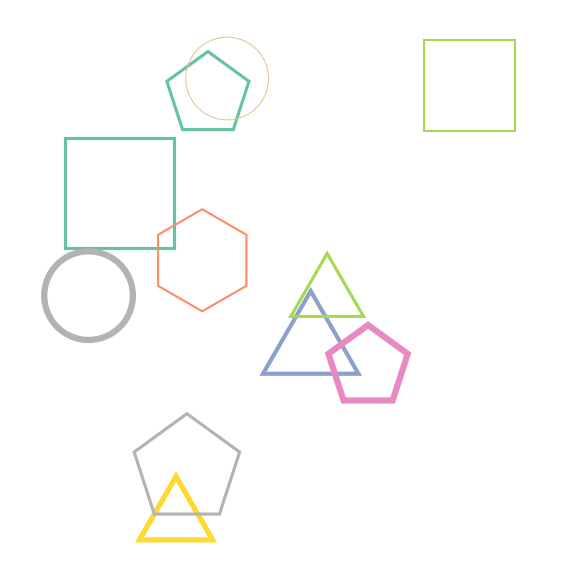[{"shape": "pentagon", "thickness": 1.5, "radius": 0.37, "center": [0.36, 0.835]}, {"shape": "square", "thickness": 1.5, "radius": 0.47, "center": [0.206, 0.665]}, {"shape": "hexagon", "thickness": 1, "radius": 0.44, "center": [0.35, 0.548]}, {"shape": "triangle", "thickness": 2, "radius": 0.48, "center": [0.538, 0.4]}, {"shape": "pentagon", "thickness": 3, "radius": 0.36, "center": [0.637, 0.364]}, {"shape": "square", "thickness": 1, "radius": 0.39, "center": [0.813, 0.851]}, {"shape": "triangle", "thickness": 1.5, "radius": 0.36, "center": [0.566, 0.488]}, {"shape": "triangle", "thickness": 2.5, "radius": 0.37, "center": [0.305, 0.101]}, {"shape": "circle", "thickness": 0.5, "radius": 0.36, "center": [0.393, 0.863]}, {"shape": "circle", "thickness": 3, "radius": 0.38, "center": [0.153, 0.487]}, {"shape": "pentagon", "thickness": 1.5, "radius": 0.48, "center": [0.324, 0.187]}]